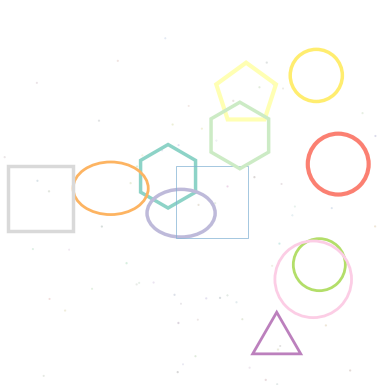[{"shape": "hexagon", "thickness": 2.5, "radius": 0.41, "center": [0.437, 0.542]}, {"shape": "pentagon", "thickness": 3, "radius": 0.41, "center": [0.639, 0.756]}, {"shape": "oval", "thickness": 2.5, "radius": 0.44, "center": [0.47, 0.446]}, {"shape": "circle", "thickness": 3, "radius": 0.4, "center": [0.878, 0.574]}, {"shape": "square", "thickness": 0.5, "radius": 0.47, "center": [0.552, 0.475]}, {"shape": "oval", "thickness": 2, "radius": 0.49, "center": [0.287, 0.511]}, {"shape": "circle", "thickness": 2, "radius": 0.34, "center": [0.829, 0.313]}, {"shape": "circle", "thickness": 2, "radius": 0.5, "center": [0.814, 0.275]}, {"shape": "square", "thickness": 2.5, "radius": 0.42, "center": [0.105, 0.484]}, {"shape": "triangle", "thickness": 2, "radius": 0.36, "center": [0.719, 0.117]}, {"shape": "hexagon", "thickness": 2.5, "radius": 0.43, "center": [0.623, 0.648]}, {"shape": "circle", "thickness": 2.5, "radius": 0.34, "center": [0.822, 0.804]}]